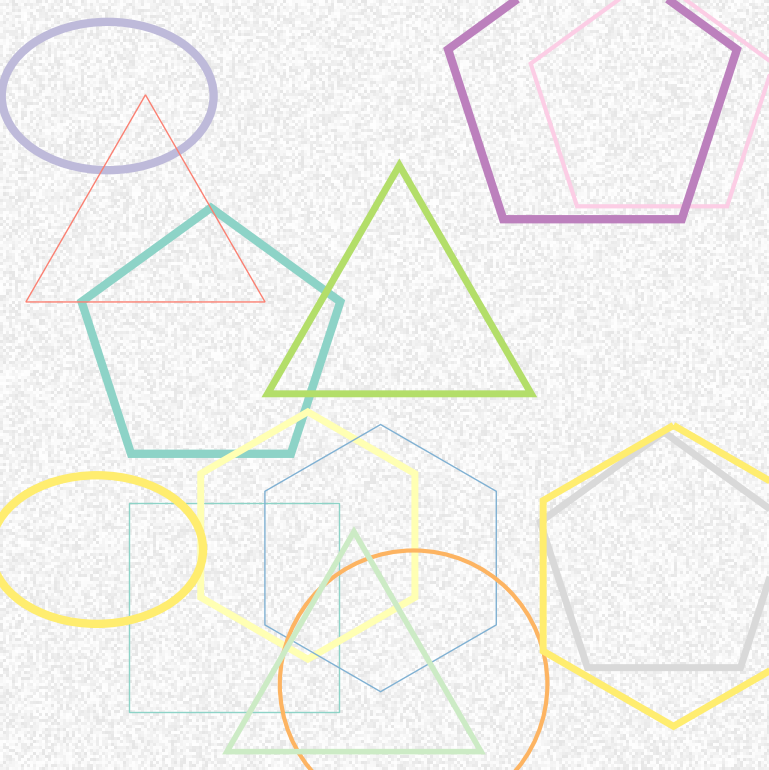[{"shape": "pentagon", "thickness": 3, "radius": 0.88, "center": [0.274, 0.554]}, {"shape": "square", "thickness": 0.5, "radius": 0.68, "center": [0.304, 0.211]}, {"shape": "hexagon", "thickness": 2.5, "radius": 0.8, "center": [0.4, 0.305]}, {"shape": "oval", "thickness": 3, "radius": 0.69, "center": [0.14, 0.875]}, {"shape": "triangle", "thickness": 0.5, "radius": 0.9, "center": [0.189, 0.698]}, {"shape": "hexagon", "thickness": 0.5, "radius": 0.87, "center": [0.494, 0.275]}, {"shape": "circle", "thickness": 1.5, "radius": 0.87, "center": [0.537, 0.111]}, {"shape": "triangle", "thickness": 2.5, "radius": 0.99, "center": [0.519, 0.587]}, {"shape": "pentagon", "thickness": 1.5, "radius": 0.83, "center": [0.847, 0.866]}, {"shape": "pentagon", "thickness": 2.5, "radius": 0.85, "center": [0.862, 0.27]}, {"shape": "pentagon", "thickness": 3, "radius": 0.99, "center": [0.769, 0.875]}, {"shape": "triangle", "thickness": 2, "radius": 0.95, "center": [0.46, 0.119]}, {"shape": "hexagon", "thickness": 2.5, "radius": 0.98, "center": [0.875, 0.252]}, {"shape": "oval", "thickness": 3, "radius": 0.69, "center": [0.126, 0.286]}]